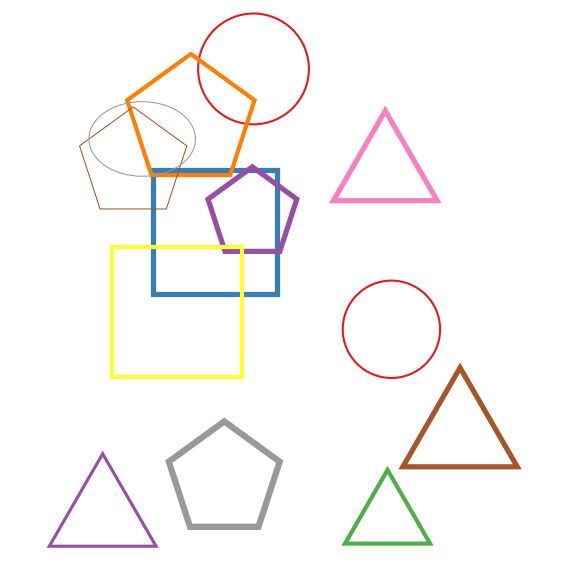[{"shape": "circle", "thickness": 1, "radius": 0.48, "center": [0.439, 0.88]}, {"shape": "circle", "thickness": 1, "radius": 0.42, "center": [0.678, 0.429]}, {"shape": "square", "thickness": 2.5, "radius": 0.54, "center": [0.372, 0.598]}, {"shape": "triangle", "thickness": 2, "radius": 0.43, "center": [0.671, 0.1]}, {"shape": "triangle", "thickness": 1.5, "radius": 0.53, "center": [0.178, 0.107]}, {"shape": "pentagon", "thickness": 2.5, "radius": 0.4, "center": [0.437, 0.629]}, {"shape": "pentagon", "thickness": 2, "radius": 0.58, "center": [0.33, 0.79]}, {"shape": "square", "thickness": 2, "radius": 0.56, "center": [0.306, 0.459]}, {"shape": "triangle", "thickness": 2.5, "radius": 0.57, "center": [0.797, 0.248]}, {"shape": "pentagon", "thickness": 0.5, "radius": 0.49, "center": [0.231, 0.716]}, {"shape": "triangle", "thickness": 2.5, "radius": 0.52, "center": [0.667, 0.704]}, {"shape": "pentagon", "thickness": 3, "radius": 0.5, "center": [0.388, 0.169]}, {"shape": "oval", "thickness": 0.5, "radius": 0.46, "center": [0.246, 0.759]}]